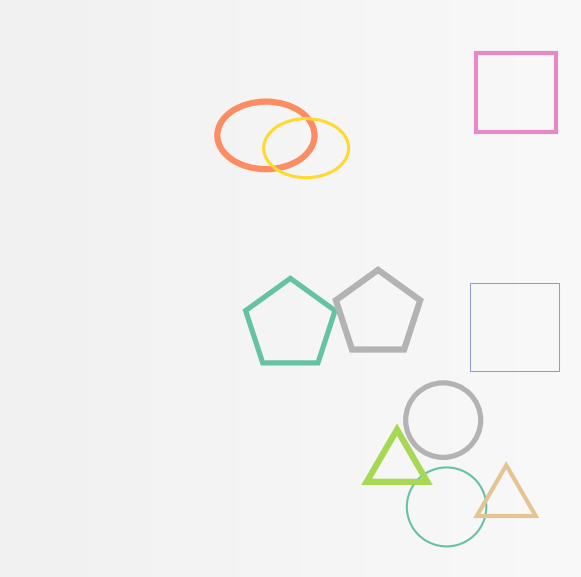[{"shape": "circle", "thickness": 1, "radius": 0.34, "center": [0.768, 0.121]}, {"shape": "pentagon", "thickness": 2.5, "radius": 0.4, "center": [0.5, 0.436]}, {"shape": "oval", "thickness": 3, "radius": 0.42, "center": [0.458, 0.765]}, {"shape": "square", "thickness": 0.5, "radius": 0.38, "center": [0.885, 0.433]}, {"shape": "square", "thickness": 2, "radius": 0.34, "center": [0.888, 0.839]}, {"shape": "triangle", "thickness": 3, "radius": 0.3, "center": [0.683, 0.195]}, {"shape": "oval", "thickness": 1.5, "radius": 0.37, "center": [0.527, 0.743]}, {"shape": "triangle", "thickness": 2, "radius": 0.29, "center": [0.871, 0.135]}, {"shape": "circle", "thickness": 2.5, "radius": 0.32, "center": [0.762, 0.272]}, {"shape": "pentagon", "thickness": 3, "radius": 0.38, "center": [0.65, 0.456]}]